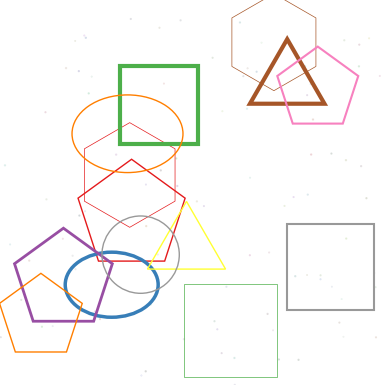[{"shape": "hexagon", "thickness": 0.5, "radius": 0.68, "center": [0.337, 0.546]}, {"shape": "pentagon", "thickness": 1, "radius": 0.73, "center": [0.342, 0.44]}, {"shape": "oval", "thickness": 2.5, "radius": 0.6, "center": [0.29, 0.26]}, {"shape": "square", "thickness": 0.5, "radius": 0.6, "center": [0.598, 0.142]}, {"shape": "square", "thickness": 3, "radius": 0.51, "center": [0.413, 0.727]}, {"shape": "pentagon", "thickness": 2, "radius": 0.67, "center": [0.165, 0.274]}, {"shape": "oval", "thickness": 1, "radius": 0.72, "center": [0.331, 0.653]}, {"shape": "pentagon", "thickness": 1, "radius": 0.56, "center": [0.106, 0.177]}, {"shape": "triangle", "thickness": 1, "radius": 0.59, "center": [0.484, 0.36]}, {"shape": "hexagon", "thickness": 0.5, "radius": 0.63, "center": [0.711, 0.89]}, {"shape": "triangle", "thickness": 3, "radius": 0.56, "center": [0.746, 0.786]}, {"shape": "pentagon", "thickness": 1.5, "radius": 0.55, "center": [0.825, 0.768]}, {"shape": "circle", "thickness": 1, "radius": 0.5, "center": [0.365, 0.339]}, {"shape": "square", "thickness": 1.5, "radius": 0.56, "center": [0.859, 0.307]}]